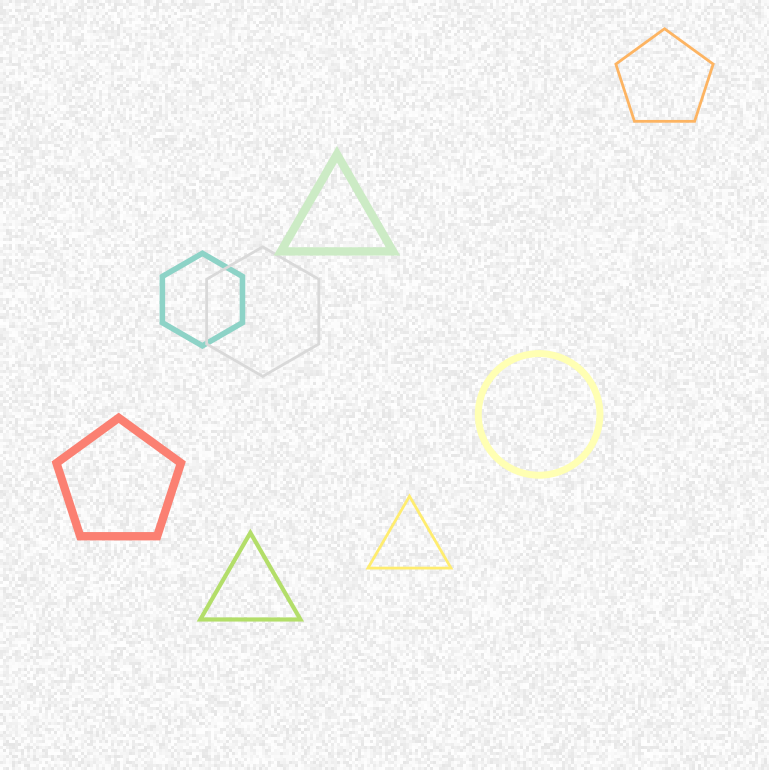[{"shape": "hexagon", "thickness": 2, "radius": 0.3, "center": [0.263, 0.611]}, {"shape": "circle", "thickness": 2.5, "radius": 0.39, "center": [0.7, 0.462]}, {"shape": "pentagon", "thickness": 3, "radius": 0.42, "center": [0.154, 0.372]}, {"shape": "pentagon", "thickness": 1, "radius": 0.33, "center": [0.863, 0.896]}, {"shape": "triangle", "thickness": 1.5, "radius": 0.38, "center": [0.325, 0.233]}, {"shape": "hexagon", "thickness": 1, "radius": 0.42, "center": [0.341, 0.595]}, {"shape": "triangle", "thickness": 3, "radius": 0.42, "center": [0.438, 0.716]}, {"shape": "triangle", "thickness": 1, "radius": 0.31, "center": [0.532, 0.293]}]